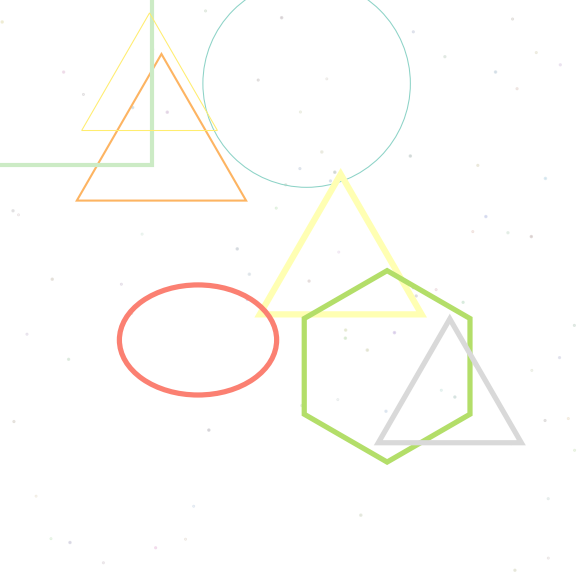[{"shape": "circle", "thickness": 0.5, "radius": 0.9, "center": [0.531, 0.854]}, {"shape": "triangle", "thickness": 3, "radius": 0.81, "center": [0.59, 0.536]}, {"shape": "oval", "thickness": 2.5, "radius": 0.68, "center": [0.343, 0.41]}, {"shape": "triangle", "thickness": 1, "radius": 0.85, "center": [0.28, 0.736]}, {"shape": "hexagon", "thickness": 2.5, "radius": 0.83, "center": [0.67, 0.365]}, {"shape": "triangle", "thickness": 2.5, "radius": 0.71, "center": [0.779, 0.304]}, {"shape": "square", "thickness": 2, "radius": 0.78, "center": [0.109, 0.868]}, {"shape": "triangle", "thickness": 0.5, "radius": 0.68, "center": [0.259, 0.841]}]